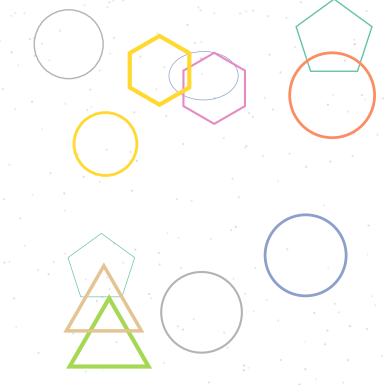[{"shape": "pentagon", "thickness": 1, "radius": 0.52, "center": [0.868, 0.899]}, {"shape": "pentagon", "thickness": 0.5, "radius": 0.46, "center": [0.263, 0.303]}, {"shape": "circle", "thickness": 2, "radius": 0.55, "center": [0.863, 0.753]}, {"shape": "oval", "thickness": 0.5, "radius": 0.45, "center": [0.529, 0.803]}, {"shape": "circle", "thickness": 2, "radius": 0.53, "center": [0.794, 0.337]}, {"shape": "hexagon", "thickness": 1.5, "radius": 0.46, "center": [0.556, 0.771]}, {"shape": "triangle", "thickness": 3, "radius": 0.59, "center": [0.283, 0.107]}, {"shape": "hexagon", "thickness": 3, "radius": 0.45, "center": [0.414, 0.817]}, {"shape": "circle", "thickness": 2, "radius": 0.41, "center": [0.274, 0.626]}, {"shape": "triangle", "thickness": 2.5, "radius": 0.56, "center": [0.27, 0.197]}, {"shape": "circle", "thickness": 1.5, "radius": 0.52, "center": [0.524, 0.189]}, {"shape": "circle", "thickness": 1, "radius": 0.45, "center": [0.178, 0.885]}]